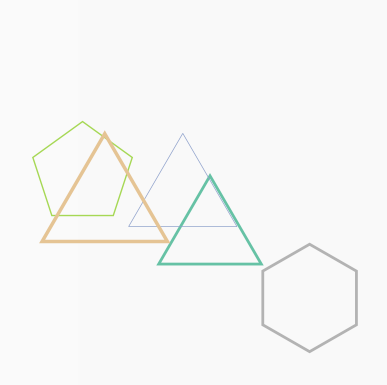[{"shape": "triangle", "thickness": 2, "radius": 0.76, "center": [0.542, 0.391]}, {"shape": "triangle", "thickness": 0.5, "radius": 0.81, "center": [0.472, 0.492]}, {"shape": "pentagon", "thickness": 1, "radius": 0.67, "center": [0.213, 0.549]}, {"shape": "triangle", "thickness": 2.5, "radius": 0.93, "center": [0.27, 0.466]}, {"shape": "hexagon", "thickness": 2, "radius": 0.7, "center": [0.799, 0.226]}]